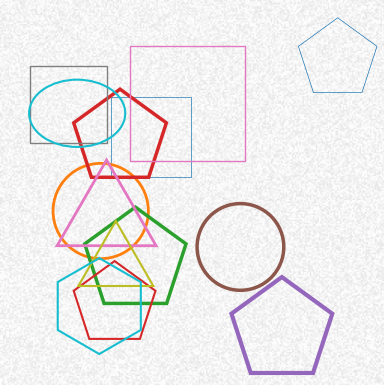[{"shape": "pentagon", "thickness": 0.5, "radius": 0.54, "center": [0.877, 0.846]}, {"shape": "square", "thickness": 0.5, "radius": 0.52, "center": [0.392, 0.644]}, {"shape": "circle", "thickness": 2, "radius": 0.62, "center": [0.262, 0.452]}, {"shape": "pentagon", "thickness": 2.5, "radius": 0.69, "center": [0.352, 0.324]}, {"shape": "pentagon", "thickness": 1.5, "radius": 0.56, "center": [0.298, 0.21]}, {"shape": "pentagon", "thickness": 2.5, "radius": 0.63, "center": [0.312, 0.642]}, {"shape": "pentagon", "thickness": 3, "radius": 0.69, "center": [0.732, 0.143]}, {"shape": "circle", "thickness": 2.5, "radius": 0.56, "center": [0.625, 0.359]}, {"shape": "triangle", "thickness": 2, "radius": 0.74, "center": [0.277, 0.436]}, {"shape": "square", "thickness": 1, "radius": 0.74, "center": [0.487, 0.731]}, {"shape": "square", "thickness": 1, "radius": 0.5, "center": [0.178, 0.729]}, {"shape": "triangle", "thickness": 1.5, "radius": 0.56, "center": [0.301, 0.313]}, {"shape": "oval", "thickness": 1.5, "radius": 0.62, "center": [0.2, 0.706]}, {"shape": "hexagon", "thickness": 1.5, "radius": 0.62, "center": [0.258, 0.205]}]